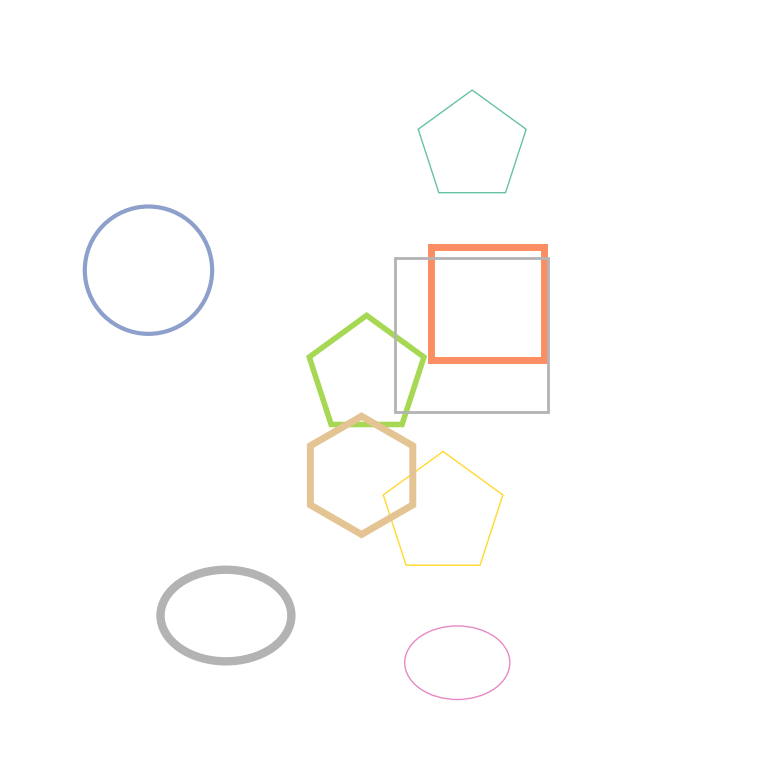[{"shape": "pentagon", "thickness": 0.5, "radius": 0.37, "center": [0.613, 0.809]}, {"shape": "square", "thickness": 2.5, "radius": 0.37, "center": [0.633, 0.606]}, {"shape": "circle", "thickness": 1.5, "radius": 0.41, "center": [0.193, 0.649]}, {"shape": "oval", "thickness": 0.5, "radius": 0.34, "center": [0.594, 0.139]}, {"shape": "pentagon", "thickness": 2, "radius": 0.39, "center": [0.476, 0.512]}, {"shape": "pentagon", "thickness": 0.5, "radius": 0.41, "center": [0.575, 0.332]}, {"shape": "hexagon", "thickness": 2.5, "radius": 0.38, "center": [0.47, 0.383]}, {"shape": "square", "thickness": 1, "radius": 0.5, "center": [0.612, 0.565]}, {"shape": "oval", "thickness": 3, "radius": 0.42, "center": [0.293, 0.201]}]